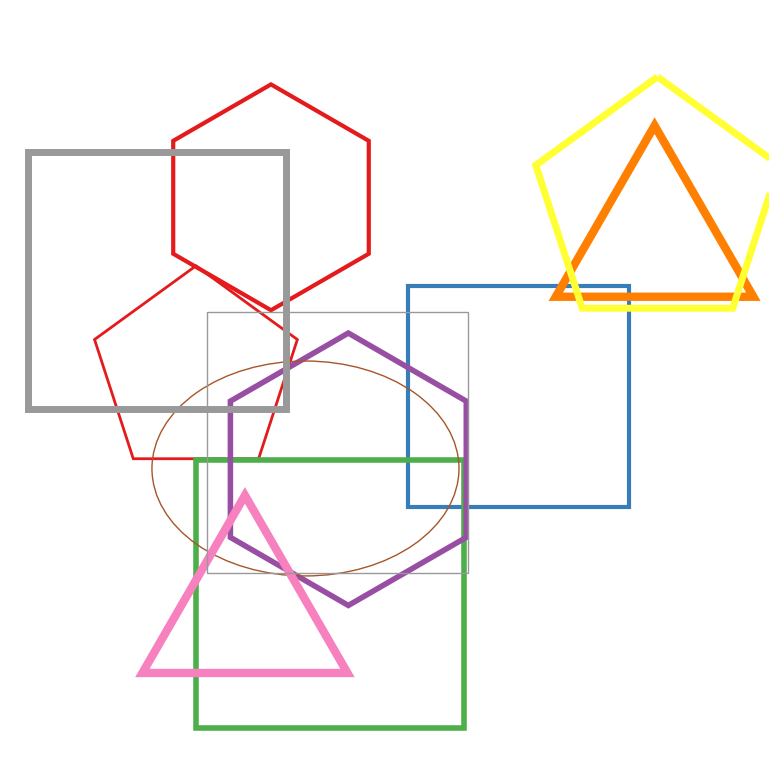[{"shape": "hexagon", "thickness": 1.5, "radius": 0.73, "center": [0.352, 0.744]}, {"shape": "pentagon", "thickness": 1, "radius": 0.69, "center": [0.254, 0.516]}, {"shape": "square", "thickness": 1.5, "radius": 0.72, "center": [0.673, 0.485]}, {"shape": "square", "thickness": 2, "radius": 0.87, "center": [0.428, 0.229]}, {"shape": "hexagon", "thickness": 2, "radius": 0.88, "center": [0.452, 0.391]}, {"shape": "triangle", "thickness": 3, "radius": 0.74, "center": [0.85, 0.689]}, {"shape": "pentagon", "thickness": 2.5, "radius": 0.83, "center": [0.854, 0.734]}, {"shape": "oval", "thickness": 0.5, "radius": 1.0, "center": [0.397, 0.392]}, {"shape": "triangle", "thickness": 3, "radius": 0.77, "center": [0.318, 0.203]}, {"shape": "square", "thickness": 2.5, "radius": 0.84, "center": [0.204, 0.636]}, {"shape": "square", "thickness": 0.5, "radius": 0.85, "center": [0.439, 0.426]}]